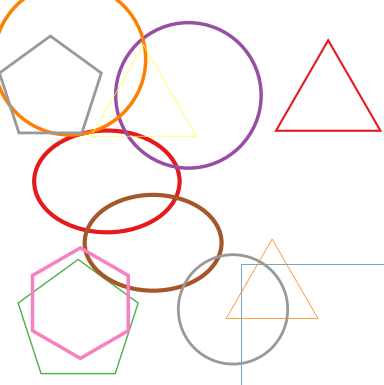[{"shape": "oval", "thickness": 3, "radius": 0.94, "center": [0.278, 0.529]}, {"shape": "triangle", "thickness": 1.5, "radius": 0.78, "center": [0.852, 0.739]}, {"shape": "square", "thickness": 0.5, "radius": 0.95, "center": [0.816, 0.126]}, {"shape": "pentagon", "thickness": 1, "radius": 0.82, "center": [0.203, 0.162]}, {"shape": "circle", "thickness": 2.5, "radius": 0.94, "center": [0.489, 0.752]}, {"shape": "circle", "thickness": 2.5, "radius": 0.98, "center": [0.181, 0.846]}, {"shape": "triangle", "thickness": 0.5, "radius": 0.69, "center": [0.707, 0.241]}, {"shape": "triangle", "thickness": 0.5, "radius": 0.79, "center": [0.373, 0.725]}, {"shape": "oval", "thickness": 3, "radius": 0.89, "center": [0.398, 0.369]}, {"shape": "hexagon", "thickness": 2.5, "radius": 0.72, "center": [0.209, 0.213]}, {"shape": "circle", "thickness": 2, "radius": 0.71, "center": [0.605, 0.196]}, {"shape": "pentagon", "thickness": 2, "radius": 0.7, "center": [0.131, 0.767]}]